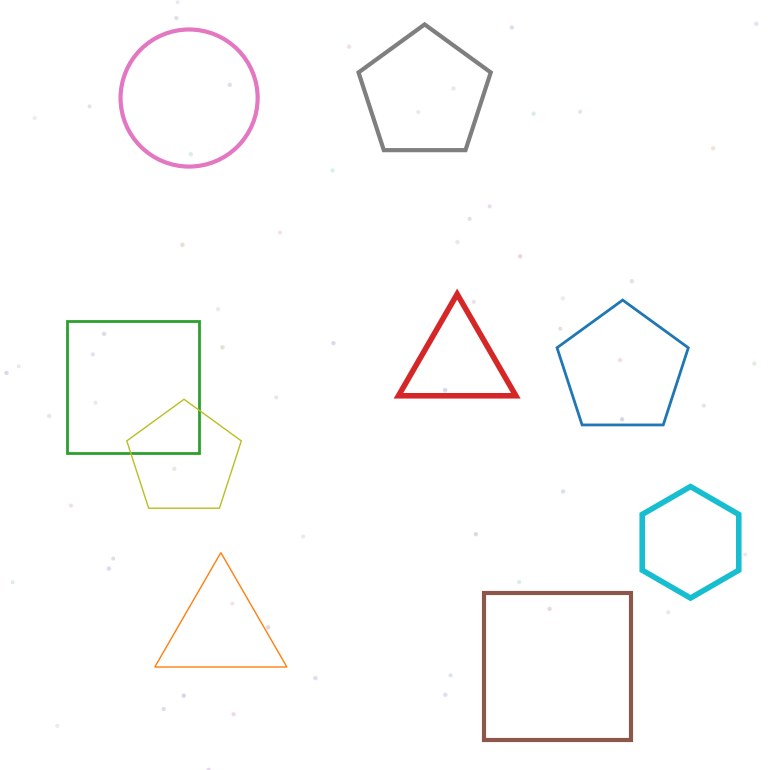[{"shape": "pentagon", "thickness": 1, "radius": 0.45, "center": [0.809, 0.521]}, {"shape": "triangle", "thickness": 0.5, "radius": 0.5, "center": [0.287, 0.183]}, {"shape": "square", "thickness": 1, "radius": 0.43, "center": [0.173, 0.497]}, {"shape": "triangle", "thickness": 2, "radius": 0.44, "center": [0.594, 0.53]}, {"shape": "square", "thickness": 1.5, "radius": 0.48, "center": [0.724, 0.134]}, {"shape": "circle", "thickness": 1.5, "radius": 0.45, "center": [0.246, 0.873]}, {"shape": "pentagon", "thickness": 1.5, "radius": 0.45, "center": [0.551, 0.878]}, {"shape": "pentagon", "thickness": 0.5, "radius": 0.39, "center": [0.239, 0.403]}, {"shape": "hexagon", "thickness": 2, "radius": 0.36, "center": [0.897, 0.296]}]